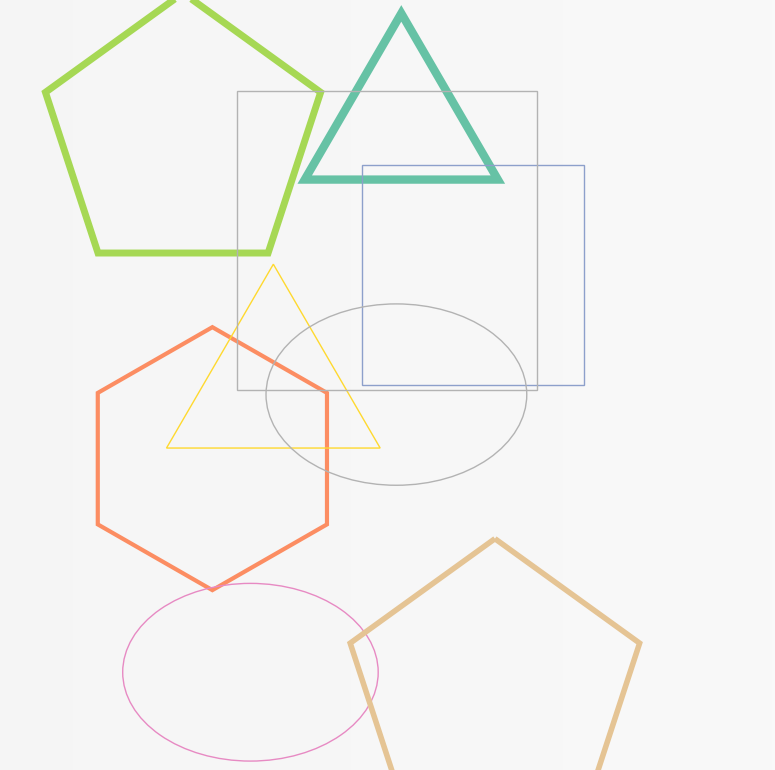[{"shape": "triangle", "thickness": 3, "radius": 0.72, "center": [0.518, 0.839]}, {"shape": "hexagon", "thickness": 1.5, "radius": 0.85, "center": [0.274, 0.404]}, {"shape": "square", "thickness": 0.5, "radius": 0.72, "center": [0.61, 0.643]}, {"shape": "oval", "thickness": 0.5, "radius": 0.82, "center": [0.323, 0.127]}, {"shape": "pentagon", "thickness": 2.5, "radius": 0.93, "center": [0.236, 0.822]}, {"shape": "triangle", "thickness": 0.5, "radius": 0.8, "center": [0.353, 0.498]}, {"shape": "pentagon", "thickness": 2, "radius": 0.98, "center": [0.639, 0.104]}, {"shape": "square", "thickness": 0.5, "radius": 0.97, "center": [0.5, 0.687]}, {"shape": "oval", "thickness": 0.5, "radius": 0.84, "center": [0.511, 0.488]}]